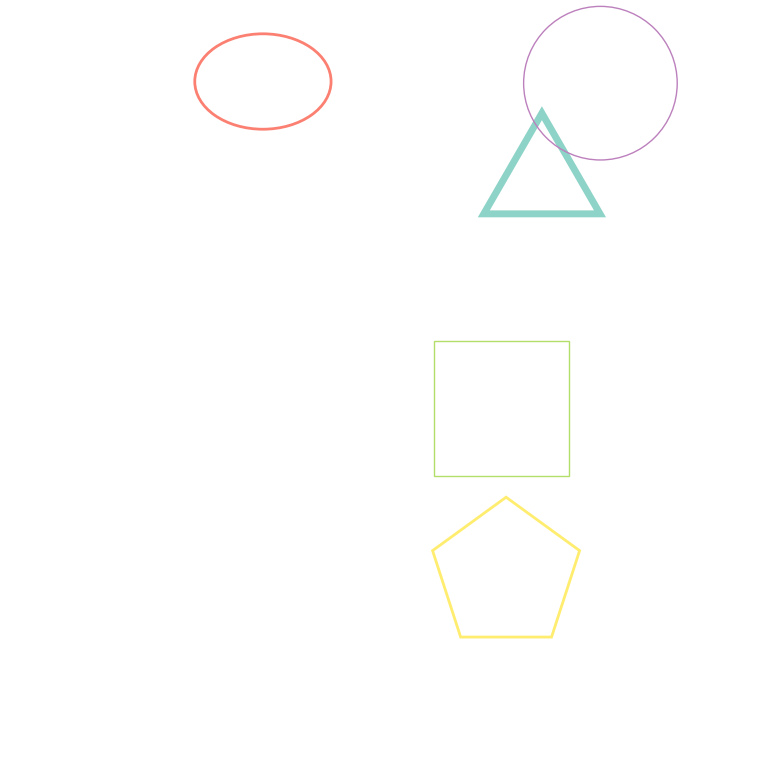[{"shape": "triangle", "thickness": 2.5, "radius": 0.44, "center": [0.704, 0.766]}, {"shape": "oval", "thickness": 1, "radius": 0.44, "center": [0.341, 0.894]}, {"shape": "square", "thickness": 0.5, "radius": 0.44, "center": [0.651, 0.47]}, {"shape": "circle", "thickness": 0.5, "radius": 0.5, "center": [0.78, 0.892]}, {"shape": "pentagon", "thickness": 1, "radius": 0.5, "center": [0.657, 0.254]}]